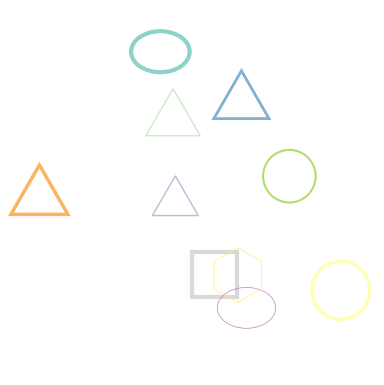[{"shape": "oval", "thickness": 3, "radius": 0.38, "center": [0.417, 0.866]}, {"shape": "circle", "thickness": 2.5, "radius": 0.38, "center": [0.885, 0.246]}, {"shape": "triangle", "thickness": 1, "radius": 0.34, "center": [0.455, 0.474]}, {"shape": "triangle", "thickness": 2, "radius": 0.41, "center": [0.627, 0.733]}, {"shape": "triangle", "thickness": 2.5, "radius": 0.43, "center": [0.102, 0.486]}, {"shape": "circle", "thickness": 1.5, "radius": 0.34, "center": [0.752, 0.542]}, {"shape": "square", "thickness": 3, "radius": 0.29, "center": [0.556, 0.288]}, {"shape": "oval", "thickness": 0.5, "radius": 0.38, "center": [0.64, 0.2]}, {"shape": "triangle", "thickness": 1, "radius": 0.41, "center": [0.449, 0.688]}, {"shape": "hexagon", "thickness": 0.5, "radius": 0.36, "center": [0.618, 0.285]}]